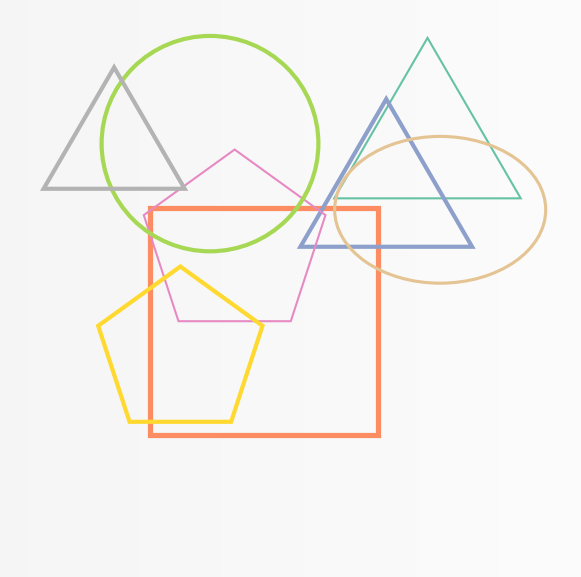[{"shape": "triangle", "thickness": 1, "radius": 0.93, "center": [0.735, 0.748]}, {"shape": "square", "thickness": 2.5, "radius": 0.98, "center": [0.454, 0.442]}, {"shape": "triangle", "thickness": 2, "radius": 0.85, "center": [0.665, 0.657]}, {"shape": "pentagon", "thickness": 1, "radius": 0.82, "center": [0.404, 0.576]}, {"shape": "circle", "thickness": 2, "radius": 0.93, "center": [0.361, 0.75]}, {"shape": "pentagon", "thickness": 2, "radius": 0.74, "center": [0.31, 0.389]}, {"shape": "oval", "thickness": 1.5, "radius": 0.91, "center": [0.757, 0.636]}, {"shape": "triangle", "thickness": 2, "radius": 0.7, "center": [0.196, 0.742]}]